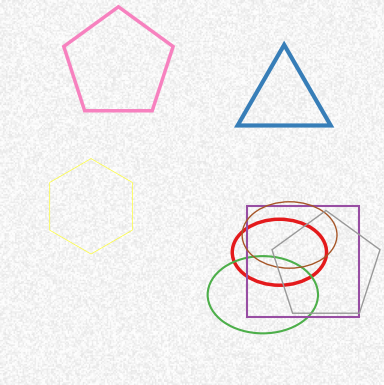[{"shape": "oval", "thickness": 2.5, "radius": 0.61, "center": [0.726, 0.345]}, {"shape": "triangle", "thickness": 3, "radius": 0.7, "center": [0.738, 0.744]}, {"shape": "oval", "thickness": 1.5, "radius": 0.72, "center": [0.683, 0.234]}, {"shape": "square", "thickness": 1.5, "radius": 0.73, "center": [0.787, 0.321]}, {"shape": "hexagon", "thickness": 0.5, "radius": 0.62, "center": [0.236, 0.464]}, {"shape": "oval", "thickness": 1, "radius": 0.62, "center": [0.752, 0.39]}, {"shape": "pentagon", "thickness": 2.5, "radius": 0.75, "center": [0.308, 0.833]}, {"shape": "pentagon", "thickness": 1, "radius": 0.74, "center": [0.847, 0.306]}]